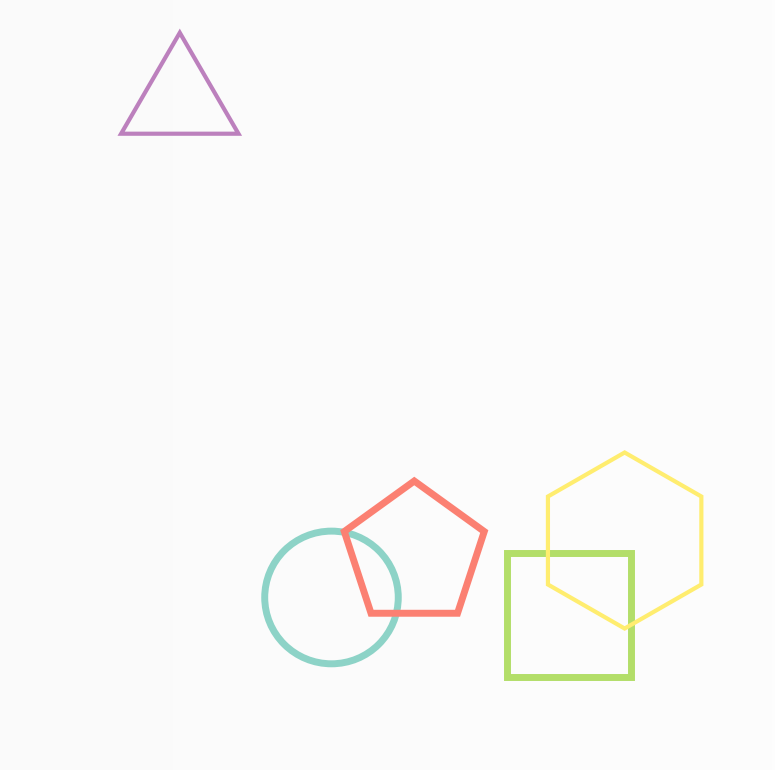[{"shape": "circle", "thickness": 2.5, "radius": 0.43, "center": [0.428, 0.224]}, {"shape": "pentagon", "thickness": 2.5, "radius": 0.47, "center": [0.535, 0.28]}, {"shape": "square", "thickness": 2.5, "radius": 0.4, "center": [0.735, 0.202]}, {"shape": "triangle", "thickness": 1.5, "radius": 0.44, "center": [0.232, 0.87]}, {"shape": "hexagon", "thickness": 1.5, "radius": 0.57, "center": [0.806, 0.298]}]